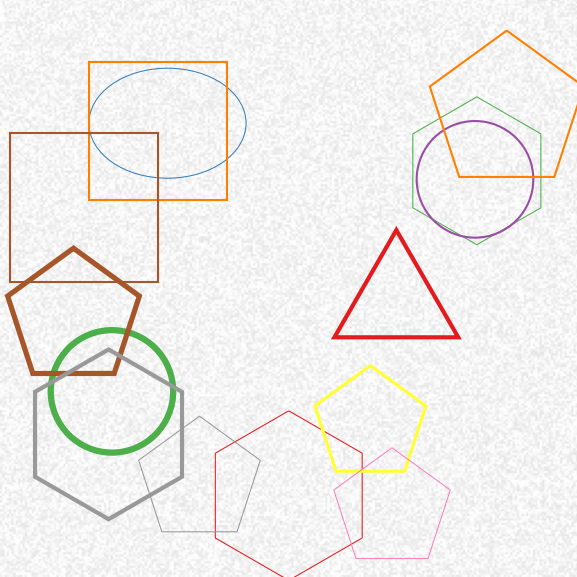[{"shape": "hexagon", "thickness": 0.5, "radius": 0.73, "center": [0.5, 0.141]}, {"shape": "triangle", "thickness": 2, "radius": 0.62, "center": [0.686, 0.477]}, {"shape": "oval", "thickness": 0.5, "radius": 0.68, "center": [0.29, 0.786]}, {"shape": "circle", "thickness": 3, "radius": 0.53, "center": [0.194, 0.321]}, {"shape": "hexagon", "thickness": 0.5, "radius": 0.64, "center": [0.826, 0.703]}, {"shape": "circle", "thickness": 1, "radius": 0.5, "center": [0.823, 0.689]}, {"shape": "pentagon", "thickness": 1, "radius": 0.7, "center": [0.877, 0.806]}, {"shape": "square", "thickness": 1, "radius": 0.6, "center": [0.274, 0.772]}, {"shape": "pentagon", "thickness": 1.5, "radius": 0.51, "center": [0.641, 0.265]}, {"shape": "square", "thickness": 1, "radius": 0.64, "center": [0.145, 0.64]}, {"shape": "pentagon", "thickness": 2.5, "radius": 0.6, "center": [0.127, 0.449]}, {"shape": "pentagon", "thickness": 0.5, "radius": 0.53, "center": [0.679, 0.118]}, {"shape": "hexagon", "thickness": 2, "radius": 0.73, "center": [0.188, 0.247]}, {"shape": "pentagon", "thickness": 0.5, "radius": 0.55, "center": [0.345, 0.168]}]